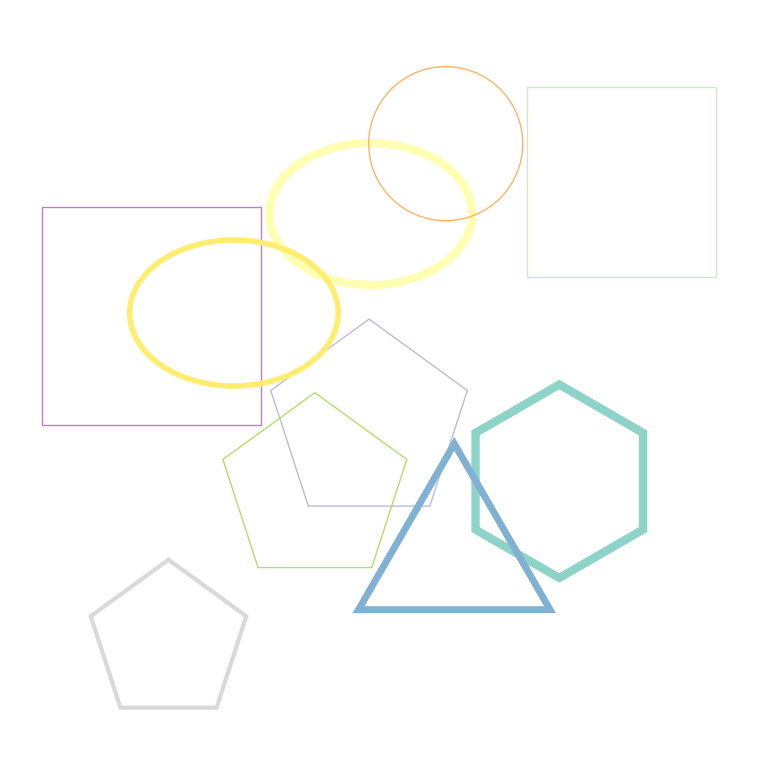[{"shape": "hexagon", "thickness": 3, "radius": 0.63, "center": [0.726, 0.375]}, {"shape": "oval", "thickness": 3, "radius": 0.66, "center": [0.481, 0.722]}, {"shape": "pentagon", "thickness": 0.5, "radius": 0.67, "center": [0.479, 0.451]}, {"shape": "triangle", "thickness": 2.5, "radius": 0.72, "center": [0.59, 0.28]}, {"shape": "circle", "thickness": 0.5, "radius": 0.5, "center": [0.579, 0.813]}, {"shape": "pentagon", "thickness": 0.5, "radius": 0.63, "center": [0.409, 0.364]}, {"shape": "pentagon", "thickness": 1.5, "radius": 0.53, "center": [0.219, 0.167]}, {"shape": "square", "thickness": 0.5, "radius": 0.71, "center": [0.197, 0.59]}, {"shape": "square", "thickness": 0.5, "radius": 0.62, "center": [0.807, 0.763]}, {"shape": "oval", "thickness": 2, "radius": 0.68, "center": [0.304, 0.593]}]